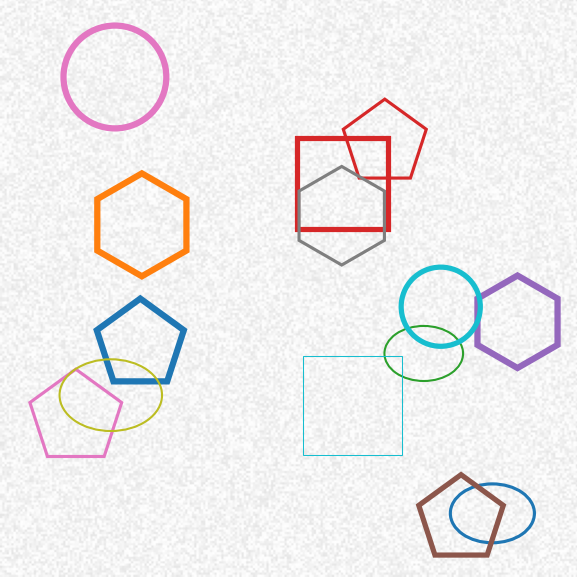[{"shape": "pentagon", "thickness": 3, "radius": 0.4, "center": [0.243, 0.403]}, {"shape": "oval", "thickness": 1.5, "radius": 0.36, "center": [0.853, 0.11]}, {"shape": "hexagon", "thickness": 3, "radius": 0.45, "center": [0.246, 0.61]}, {"shape": "oval", "thickness": 1, "radius": 0.34, "center": [0.734, 0.387]}, {"shape": "pentagon", "thickness": 1.5, "radius": 0.38, "center": [0.666, 0.752]}, {"shape": "square", "thickness": 2.5, "radius": 0.39, "center": [0.594, 0.682]}, {"shape": "hexagon", "thickness": 3, "radius": 0.4, "center": [0.896, 0.442]}, {"shape": "pentagon", "thickness": 2.5, "radius": 0.38, "center": [0.798, 0.1]}, {"shape": "pentagon", "thickness": 1.5, "radius": 0.42, "center": [0.131, 0.276]}, {"shape": "circle", "thickness": 3, "radius": 0.45, "center": [0.199, 0.866]}, {"shape": "hexagon", "thickness": 1.5, "radius": 0.43, "center": [0.592, 0.626]}, {"shape": "oval", "thickness": 1, "radius": 0.44, "center": [0.192, 0.315]}, {"shape": "square", "thickness": 0.5, "radius": 0.43, "center": [0.61, 0.297]}, {"shape": "circle", "thickness": 2.5, "radius": 0.34, "center": [0.763, 0.468]}]